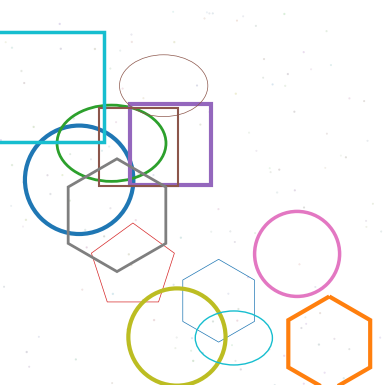[{"shape": "hexagon", "thickness": 0.5, "radius": 0.54, "center": [0.568, 0.219]}, {"shape": "circle", "thickness": 3, "radius": 0.7, "center": [0.206, 0.533]}, {"shape": "hexagon", "thickness": 3, "radius": 0.61, "center": [0.855, 0.107]}, {"shape": "oval", "thickness": 2, "radius": 0.71, "center": [0.29, 0.628]}, {"shape": "pentagon", "thickness": 0.5, "radius": 0.57, "center": [0.345, 0.307]}, {"shape": "square", "thickness": 3, "radius": 0.53, "center": [0.443, 0.624]}, {"shape": "square", "thickness": 1.5, "radius": 0.51, "center": [0.36, 0.618]}, {"shape": "oval", "thickness": 0.5, "radius": 0.57, "center": [0.425, 0.777]}, {"shape": "circle", "thickness": 2.5, "radius": 0.55, "center": [0.772, 0.34]}, {"shape": "hexagon", "thickness": 2, "radius": 0.73, "center": [0.304, 0.441]}, {"shape": "circle", "thickness": 3, "radius": 0.63, "center": [0.46, 0.125]}, {"shape": "oval", "thickness": 1, "radius": 0.5, "center": [0.607, 0.122]}, {"shape": "square", "thickness": 2.5, "radius": 0.72, "center": [0.126, 0.774]}]